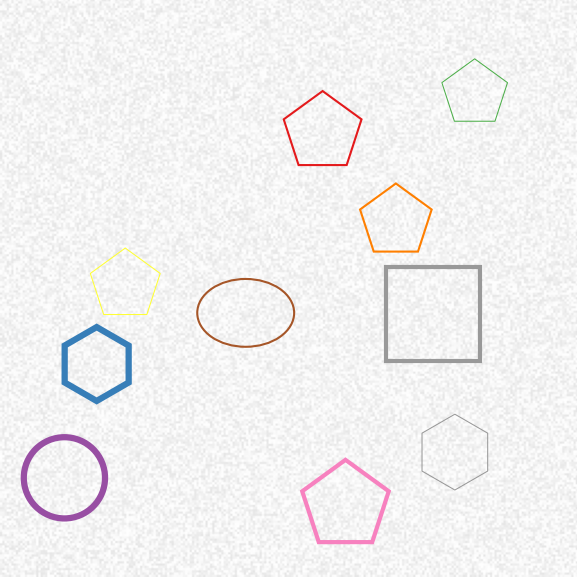[{"shape": "pentagon", "thickness": 1, "radius": 0.35, "center": [0.559, 0.771]}, {"shape": "hexagon", "thickness": 3, "radius": 0.32, "center": [0.167, 0.369]}, {"shape": "pentagon", "thickness": 0.5, "radius": 0.3, "center": [0.822, 0.838]}, {"shape": "circle", "thickness": 3, "radius": 0.35, "center": [0.112, 0.172]}, {"shape": "pentagon", "thickness": 1, "radius": 0.33, "center": [0.685, 0.616]}, {"shape": "pentagon", "thickness": 0.5, "radius": 0.32, "center": [0.217, 0.506]}, {"shape": "oval", "thickness": 1, "radius": 0.42, "center": [0.425, 0.457]}, {"shape": "pentagon", "thickness": 2, "radius": 0.39, "center": [0.598, 0.124]}, {"shape": "hexagon", "thickness": 0.5, "radius": 0.33, "center": [0.788, 0.216]}, {"shape": "square", "thickness": 2, "radius": 0.41, "center": [0.75, 0.455]}]